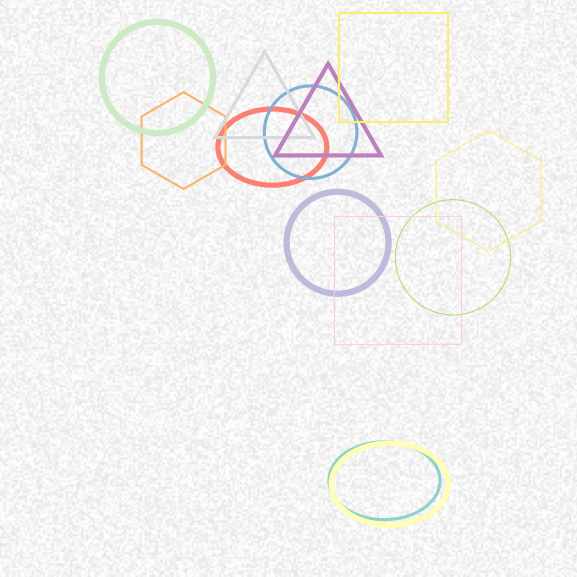[{"shape": "oval", "thickness": 1.5, "radius": 0.48, "center": [0.666, 0.167]}, {"shape": "oval", "thickness": 2.5, "radius": 0.51, "center": [0.675, 0.161]}, {"shape": "circle", "thickness": 3, "radius": 0.44, "center": [0.585, 0.579]}, {"shape": "oval", "thickness": 2.5, "radius": 0.47, "center": [0.472, 0.744]}, {"shape": "circle", "thickness": 1.5, "radius": 0.4, "center": [0.538, 0.77]}, {"shape": "hexagon", "thickness": 1, "radius": 0.42, "center": [0.318, 0.756]}, {"shape": "circle", "thickness": 0.5, "radius": 0.5, "center": [0.784, 0.553]}, {"shape": "square", "thickness": 0.5, "radius": 0.55, "center": [0.688, 0.514]}, {"shape": "triangle", "thickness": 1.5, "radius": 0.5, "center": [0.458, 0.81]}, {"shape": "triangle", "thickness": 2, "radius": 0.53, "center": [0.568, 0.783]}, {"shape": "circle", "thickness": 3, "radius": 0.48, "center": [0.273, 0.865]}, {"shape": "hexagon", "thickness": 0.5, "radius": 0.52, "center": [0.846, 0.668]}, {"shape": "square", "thickness": 1, "radius": 0.47, "center": [0.681, 0.883]}]